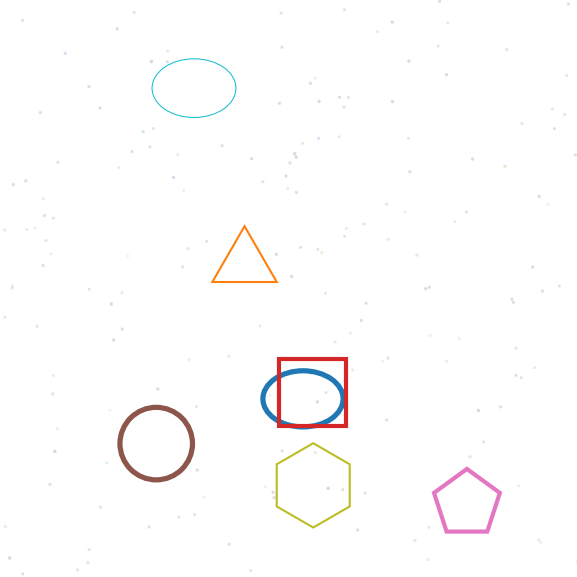[{"shape": "oval", "thickness": 2.5, "radius": 0.35, "center": [0.525, 0.308]}, {"shape": "triangle", "thickness": 1, "radius": 0.32, "center": [0.423, 0.543]}, {"shape": "square", "thickness": 2, "radius": 0.29, "center": [0.541, 0.32]}, {"shape": "circle", "thickness": 2.5, "radius": 0.31, "center": [0.271, 0.231]}, {"shape": "pentagon", "thickness": 2, "radius": 0.3, "center": [0.809, 0.127]}, {"shape": "hexagon", "thickness": 1, "radius": 0.36, "center": [0.542, 0.159]}, {"shape": "oval", "thickness": 0.5, "radius": 0.36, "center": [0.336, 0.846]}]